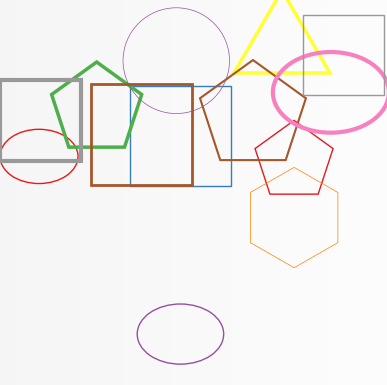[{"shape": "pentagon", "thickness": 1, "radius": 0.53, "center": [0.759, 0.581]}, {"shape": "oval", "thickness": 1, "radius": 0.5, "center": [0.101, 0.594]}, {"shape": "square", "thickness": 1, "radius": 0.65, "center": [0.466, 0.646]}, {"shape": "pentagon", "thickness": 2.5, "radius": 0.61, "center": [0.249, 0.717]}, {"shape": "circle", "thickness": 0.5, "radius": 0.69, "center": [0.455, 0.842]}, {"shape": "oval", "thickness": 1, "radius": 0.56, "center": [0.466, 0.132]}, {"shape": "hexagon", "thickness": 0.5, "radius": 0.65, "center": [0.759, 0.435]}, {"shape": "triangle", "thickness": 2.5, "radius": 0.71, "center": [0.728, 0.882]}, {"shape": "square", "thickness": 2, "radius": 0.66, "center": [0.365, 0.651]}, {"shape": "pentagon", "thickness": 1.5, "radius": 0.72, "center": [0.653, 0.7]}, {"shape": "oval", "thickness": 3, "radius": 0.75, "center": [0.854, 0.76]}, {"shape": "square", "thickness": 3, "radius": 0.52, "center": [0.105, 0.687]}, {"shape": "square", "thickness": 1, "radius": 0.52, "center": [0.887, 0.858]}]